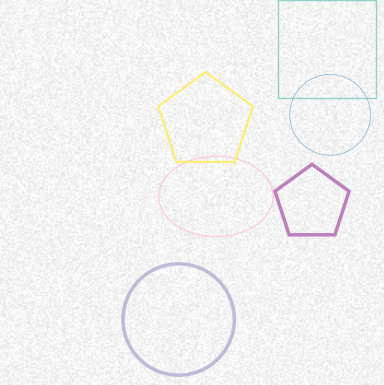[{"shape": "square", "thickness": 1, "radius": 0.64, "center": [0.849, 0.873]}, {"shape": "circle", "thickness": 2.5, "radius": 0.72, "center": [0.464, 0.17]}, {"shape": "circle", "thickness": 0.5, "radius": 0.52, "center": [0.857, 0.702]}, {"shape": "oval", "thickness": 1, "radius": 0.74, "center": [0.561, 0.49]}, {"shape": "pentagon", "thickness": 2.5, "radius": 0.51, "center": [0.81, 0.472]}, {"shape": "pentagon", "thickness": 1.5, "radius": 0.65, "center": [0.534, 0.684]}]